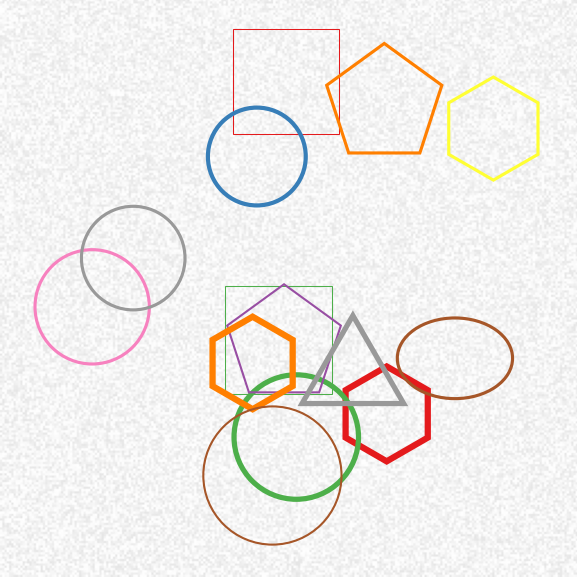[{"shape": "square", "thickness": 0.5, "radius": 0.46, "center": [0.495, 0.858]}, {"shape": "hexagon", "thickness": 3, "radius": 0.41, "center": [0.67, 0.282]}, {"shape": "circle", "thickness": 2, "radius": 0.42, "center": [0.445, 0.728]}, {"shape": "circle", "thickness": 2.5, "radius": 0.54, "center": [0.513, 0.242]}, {"shape": "square", "thickness": 0.5, "radius": 0.47, "center": [0.482, 0.41]}, {"shape": "pentagon", "thickness": 1, "radius": 0.52, "center": [0.492, 0.403]}, {"shape": "hexagon", "thickness": 3, "radius": 0.4, "center": [0.437, 0.371]}, {"shape": "pentagon", "thickness": 1.5, "radius": 0.52, "center": [0.665, 0.819]}, {"shape": "hexagon", "thickness": 1.5, "radius": 0.45, "center": [0.854, 0.776]}, {"shape": "oval", "thickness": 1.5, "radius": 0.5, "center": [0.788, 0.379]}, {"shape": "circle", "thickness": 1, "radius": 0.6, "center": [0.472, 0.176]}, {"shape": "circle", "thickness": 1.5, "radius": 0.49, "center": [0.16, 0.468]}, {"shape": "triangle", "thickness": 2.5, "radius": 0.51, "center": [0.611, 0.351]}, {"shape": "circle", "thickness": 1.5, "radius": 0.45, "center": [0.231, 0.552]}]